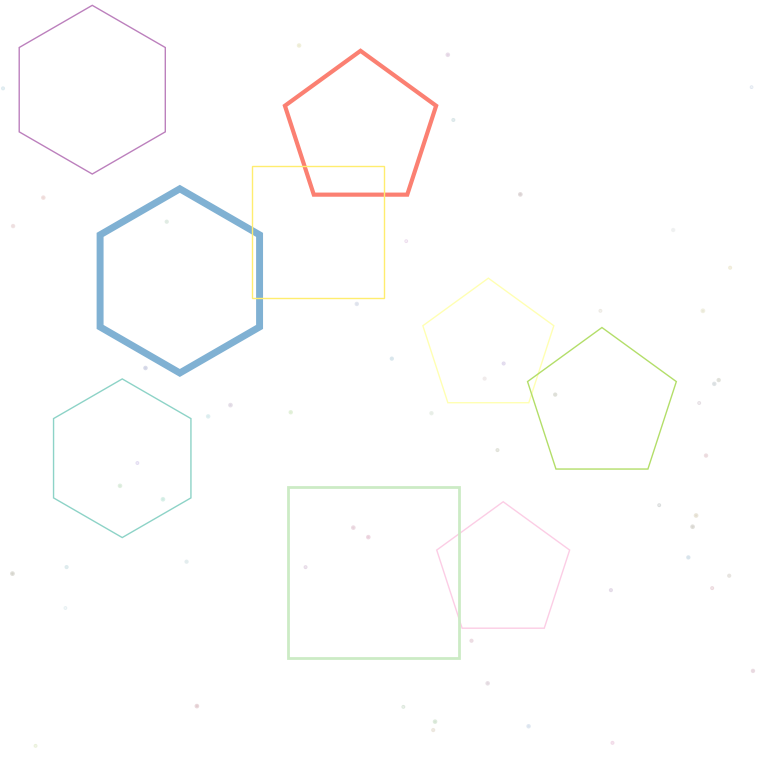[{"shape": "hexagon", "thickness": 0.5, "radius": 0.52, "center": [0.159, 0.405]}, {"shape": "pentagon", "thickness": 0.5, "radius": 0.45, "center": [0.634, 0.549]}, {"shape": "pentagon", "thickness": 1.5, "radius": 0.52, "center": [0.468, 0.831]}, {"shape": "hexagon", "thickness": 2.5, "radius": 0.6, "center": [0.234, 0.635]}, {"shape": "pentagon", "thickness": 0.5, "radius": 0.51, "center": [0.782, 0.473]}, {"shape": "pentagon", "thickness": 0.5, "radius": 0.45, "center": [0.653, 0.258]}, {"shape": "hexagon", "thickness": 0.5, "radius": 0.55, "center": [0.12, 0.884]}, {"shape": "square", "thickness": 1, "radius": 0.56, "center": [0.486, 0.256]}, {"shape": "square", "thickness": 0.5, "radius": 0.43, "center": [0.413, 0.699]}]